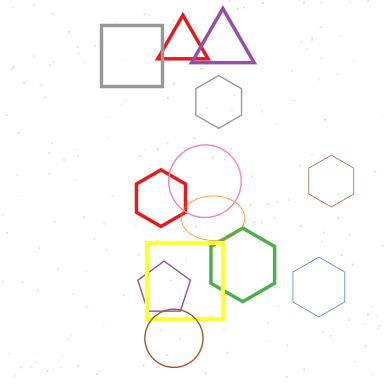[{"shape": "triangle", "thickness": 2.5, "radius": 0.38, "center": [0.475, 0.885]}, {"shape": "hexagon", "thickness": 2.5, "radius": 0.37, "center": [0.418, 0.485]}, {"shape": "hexagon", "thickness": 0.5, "radius": 0.39, "center": [0.828, 0.254]}, {"shape": "hexagon", "thickness": 2.5, "radius": 0.48, "center": [0.631, 0.312]}, {"shape": "pentagon", "thickness": 1, "radius": 0.36, "center": [0.426, 0.25]}, {"shape": "triangle", "thickness": 2.5, "radius": 0.47, "center": [0.579, 0.884]}, {"shape": "oval", "thickness": 0.5, "radius": 0.41, "center": [0.553, 0.433]}, {"shape": "square", "thickness": 3, "radius": 0.49, "center": [0.479, 0.271]}, {"shape": "circle", "thickness": 1, "radius": 0.38, "center": [0.452, 0.121]}, {"shape": "hexagon", "thickness": 0.5, "radius": 0.34, "center": [0.861, 0.53]}, {"shape": "circle", "thickness": 1, "radius": 0.47, "center": [0.532, 0.529]}, {"shape": "hexagon", "thickness": 1, "radius": 0.34, "center": [0.568, 0.735]}, {"shape": "square", "thickness": 2.5, "radius": 0.4, "center": [0.342, 0.855]}]